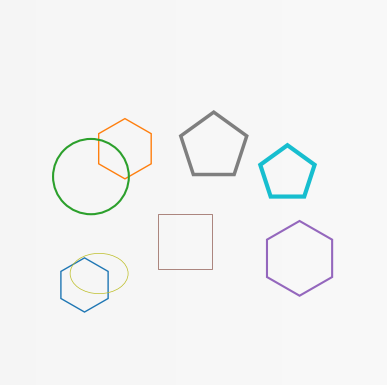[{"shape": "hexagon", "thickness": 1, "radius": 0.35, "center": [0.218, 0.26]}, {"shape": "hexagon", "thickness": 1, "radius": 0.39, "center": [0.322, 0.614]}, {"shape": "circle", "thickness": 1.5, "radius": 0.49, "center": [0.235, 0.541]}, {"shape": "hexagon", "thickness": 1.5, "radius": 0.49, "center": [0.773, 0.329]}, {"shape": "square", "thickness": 0.5, "radius": 0.35, "center": [0.477, 0.373]}, {"shape": "pentagon", "thickness": 2.5, "radius": 0.45, "center": [0.552, 0.619]}, {"shape": "oval", "thickness": 0.5, "radius": 0.37, "center": [0.256, 0.29]}, {"shape": "pentagon", "thickness": 3, "radius": 0.37, "center": [0.742, 0.549]}]